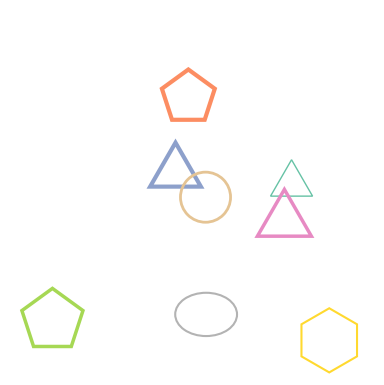[{"shape": "triangle", "thickness": 1, "radius": 0.32, "center": [0.757, 0.522]}, {"shape": "pentagon", "thickness": 3, "radius": 0.36, "center": [0.489, 0.747]}, {"shape": "triangle", "thickness": 3, "radius": 0.38, "center": [0.456, 0.553]}, {"shape": "triangle", "thickness": 2.5, "radius": 0.4, "center": [0.739, 0.427]}, {"shape": "pentagon", "thickness": 2.5, "radius": 0.42, "center": [0.136, 0.167]}, {"shape": "hexagon", "thickness": 1.5, "radius": 0.42, "center": [0.855, 0.116]}, {"shape": "circle", "thickness": 2, "radius": 0.33, "center": [0.534, 0.488]}, {"shape": "oval", "thickness": 1.5, "radius": 0.4, "center": [0.535, 0.183]}]